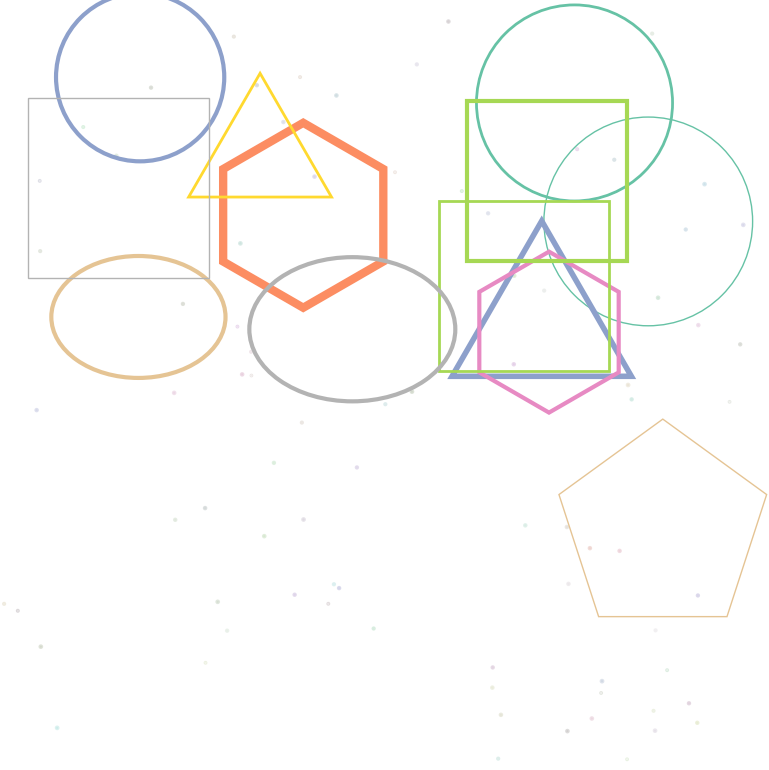[{"shape": "circle", "thickness": 0.5, "radius": 0.68, "center": [0.842, 0.712]}, {"shape": "circle", "thickness": 1, "radius": 0.64, "center": [0.746, 0.866]}, {"shape": "hexagon", "thickness": 3, "radius": 0.6, "center": [0.394, 0.72]}, {"shape": "circle", "thickness": 1.5, "radius": 0.55, "center": [0.182, 0.9]}, {"shape": "triangle", "thickness": 2, "radius": 0.67, "center": [0.704, 0.579]}, {"shape": "hexagon", "thickness": 1.5, "radius": 0.52, "center": [0.713, 0.569]}, {"shape": "square", "thickness": 1.5, "radius": 0.52, "center": [0.711, 0.765]}, {"shape": "square", "thickness": 1, "radius": 0.55, "center": [0.681, 0.629]}, {"shape": "triangle", "thickness": 1, "radius": 0.54, "center": [0.338, 0.798]}, {"shape": "oval", "thickness": 1.5, "radius": 0.57, "center": [0.18, 0.588]}, {"shape": "pentagon", "thickness": 0.5, "radius": 0.71, "center": [0.861, 0.314]}, {"shape": "oval", "thickness": 1.5, "radius": 0.67, "center": [0.458, 0.572]}, {"shape": "square", "thickness": 0.5, "radius": 0.59, "center": [0.153, 0.756]}]